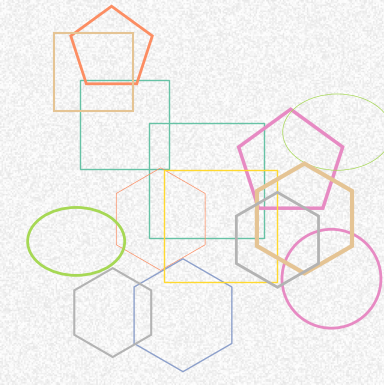[{"shape": "square", "thickness": 1, "radius": 0.58, "center": [0.323, 0.676]}, {"shape": "square", "thickness": 1, "radius": 0.75, "center": [0.537, 0.53]}, {"shape": "hexagon", "thickness": 0.5, "radius": 0.67, "center": [0.417, 0.431]}, {"shape": "pentagon", "thickness": 2, "radius": 0.56, "center": [0.29, 0.872]}, {"shape": "hexagon", "thickness": 1, "radius": 0.73, "center": [0.475, 0.181]}, {"shape": "pentagon", "thickness": 2.5, "radius": 0.71, "center": [0.755, 0.574]}, {"shape": "circle", "thickness": 2, "radius": 0.64, "center": [0.861, 0.276]}, {"shape": "oval", "thickness": 0.5, "radius": 0.71, "center": [0.876, 0.657]}, {"shape": "oval", "thickness": 2, "radius": 0.63, "center": [0.198, 0.373]}, {"shape": "square", "thickness": 1, "radius": 0.73, "center": [0.573, 0.413]}, {"shape": "square", "thickness": 1.5, "radius": 0.51, "center": [0.243, 0.813]}, {"shape": "hexagon", "thickness": 3, "radius": 0.71, "center": [0.791, 0.433]}, {"shape": "hexagon", "thickness": 1.5, "radius": 0.58, "center": [0.293, 0.188]}, {"shape": "hexagon", "thickness": 2, "radius": 0.62, "center": [0.721, 0.377]}]